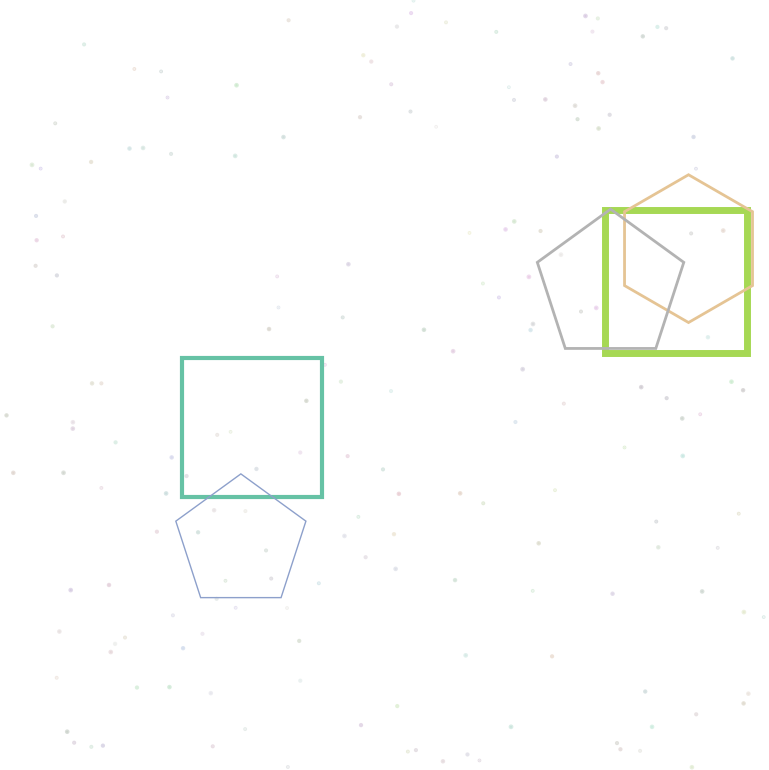[{"shape": "square", "thickness": 1.5, "radius": 0.45, "center": [0.327, 0.445]}, {"shape": "pentagon", "thickness": 0.5, "radius": 0.44, "center": [0.313, 0.296]}, {"shape": "square", "thickness": 2.5, "radius": 0.46, "center": [0.878, 0.634]}, {"shape": "hexagon", "thickness": 1, "radius": 0.48, "center": [0.894, 0.677]}, {"shape": "pentagon", "thickness": 1, "radius": 0.5, "center": [0.793, 0.628]}]